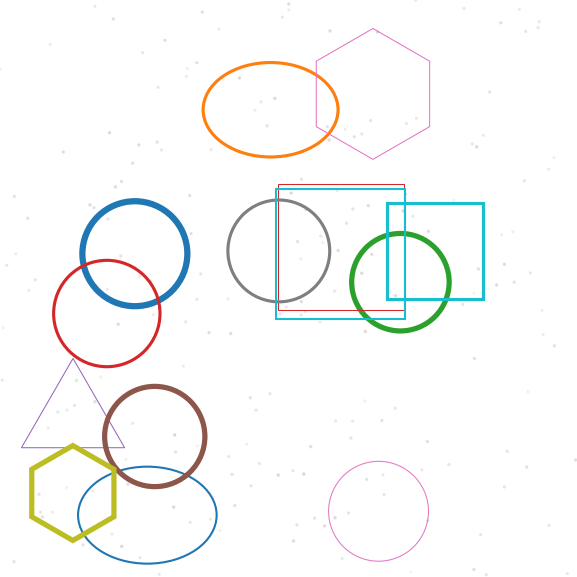[{"shape": "circle", "thickness": 3, "radius": 0.45, "center": [0.234, 0.56]}, {"shape": "oval", "thickness": 1, "radius": 0.6, "center": [0.255, 0.107]}, {"shape": "oval", "thickness": 1.5, "radius": 0.58, "center": [0.469, 0.809]}, {"shape": "circle", "thickness": 2.5, "radius": 0.42, "center": [0.693, 0.51]}, {"shape": "square", "thickness": 0.5, "radius": 0.55, "center": [0.59, 0.571]}, {"shape": "circle", "thickness": 1.5, "radius": 0.46, "center": [0.185, 0.456]}, {"shape": "triangle", "thickness": 0.5, "radius": 0.52, "center": [0.126, 0.275]}, {"shape": "circle", "thickness": 2.5, "radius": 0.43, "center": [0.268, 0.243]}, {"shape": "hexagon", "thickness": 0.5, "radius": 0.57, "center": [0.646, 0.837]}, {"shape": "circle", "thickness": 0.5, "radius": 0.43, "center": [0.655, 0.114]}, {"shape": "circle", "thickness": 1.5, "radius": 0.44, "center": [0.483, 0.565]}, {"shape": "hexagon", "thickness": 2.5, "radius": 0.41, "center": [0.126, 0.145]}, {"shape": "square", "thickness": 1.5, "radius": 0.42, "center": [0.753, 0.565]}, {"shape": "square", "thickness": 1, "radius": 0.56, "center": [0.589, 0.559]}]